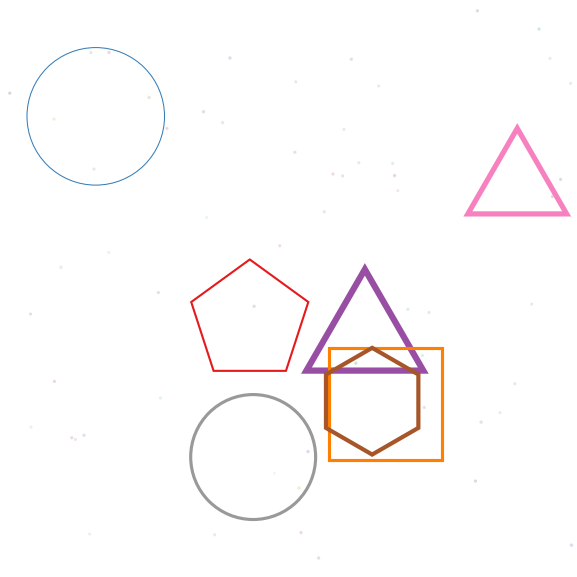[{"shape": "pentagon", "thickness": 1, "radius": 0.53, "center": [0.433, 0.443]}, {"shape": "circle", "thickness": 0.5, "radius": 0.6, "center": [0.166, 0.798]}, {"shape": "triangle", "thickness": 3, "radius": 0.58, "center": [0.632, 0.416]}, {"shape": "square", "thickness": 1.5, "radius": 0.49, "center": [0.667, 0.299]}, {"shape": "hexagon", "thickness": 2, "radius": 0.46, "center": [0.644, 0.304]}, {"shape": "triangle", "thickness": 2.5, "radius": 0.49, "center": [0.896, 0.678]}, {"shape": "circle", "thickness": 1.5, "radius": 0.54, "center": [0.438, 0.208]}]